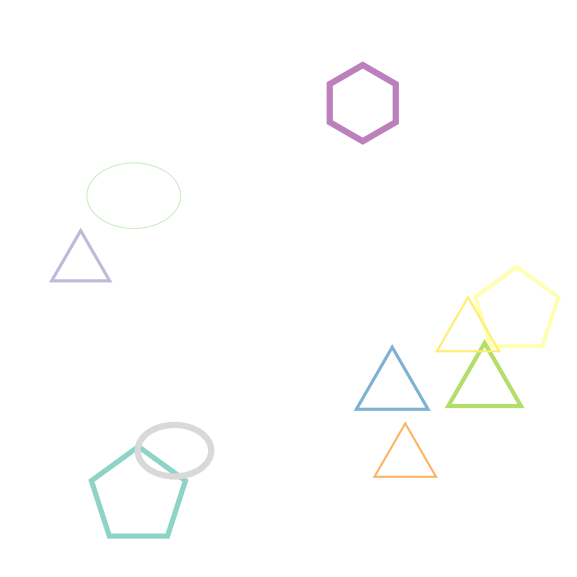[{"shape": "pentagon", "thickness": 2.5, "radius": 0.43, "center": [0.24, 0.14]}, {"shape": "pentagon", "thickness": 2, "radius": 0.38, "center": [0.895, 0.461]}, {"shape": "triangle", "thickness": 1.5, "radius": 0.29, "center": [0.14, 0.542]}, {"shape": "triangle", "thickness": 1.5, "radius": 0.36, "center": [0.679, 0.326]}, {"shape": "triangle", "thickness": 1, "radius": 0.31, "center": [0.702, 0.204]}, {"shape": "triangle", "thickness": 2, "radius": 0.36, "center": [0.839, 0.332]}, {"shape": "oval", "thickness": 3, "radius": 0.32, "center": [0.302, 0.219]}, {"shape": "hexagon", "thickness": 3, "radius": 0.33, "center": [0.628, 0.821]}, {"shape": "oval", "thickness": 0.5, "radius": 0.41, "center": [0.232, 0.66]}, {"shape": "triangle", "thickness": 1, "radius": 0.31, "center": [0.81, 0.422]}]